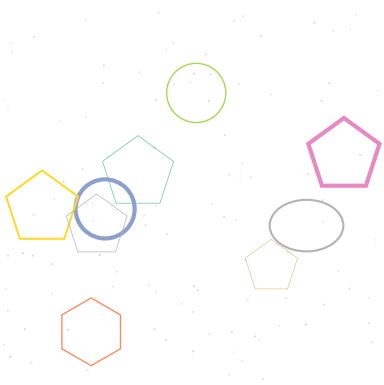[{"shape": "pentagon", "thickness": 0.5, "radius": 0.49, "center": [0.358, 0.551]}, {"shape": "hexagon", "thickness": 1, "radius": 0.44, "center": [0.237, 0.138]}, {"shape": "circle", "thickness": 3, "radius": 0.38, "center": [0.273, 0.457]}, {"shape": "pentagon", "thickness": 3, "radius": 0.49, "center": [0.893, 0.596]}, {"shape": "circle", "thickness": 1, "radius": 0.38, "center": [0.51, 0.759]}, {"shape": "pentagon", "thickness": 1.5, "radius": 0.49, "center": [0.109, 0.459]}, {"shape": "pentagon", "thickness": 0.5, "radius": 0.36, "center": [0.705, 0.307]}, {"shape": "pentagon", "thickness": 0.5, "radius": 0.42, "center": [0.251, 0.413]}, {"shape": "oval", "thickness": 1.5, "radius": 0.48, "center": [0.796, 0.414]}]